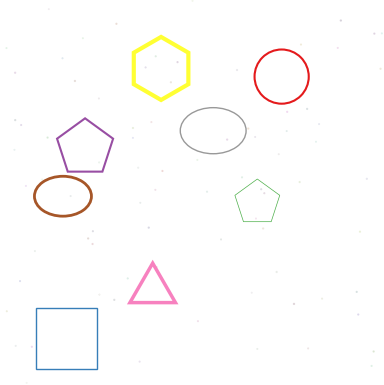[{"shape": "circle", "thickness": 1.5, "radius": 0.35, "center": [0.732, 0.801]}, {"shape": "square", "thickness": 1, "radius": 0.4, "center": [0.173, 0.12]}, {"shape": "pentagon", "thickness": 0.5, "radius": 0.31, "center": [0.668, 0.474]}, {"shape": "pentagon", "thickness": 1.5, "radius": 0.38, "center": [0.221, 0.616]}, {"shape": "hexagon", "thickness": 3, "radius": 0.41, "center": [0.418, 0.822]}, {"shape": "oval", "thickness": 2, "radius": 0.37, "center": [0.163, 0.49]}, {"shape": "triangle", "thickness": 2.5, "radius": 0.34, "center": [0.397, 0.248]}, {"shape": "oval", "thickness": 1, "radius": 0.43, "center": [0.554, 0.661]}]